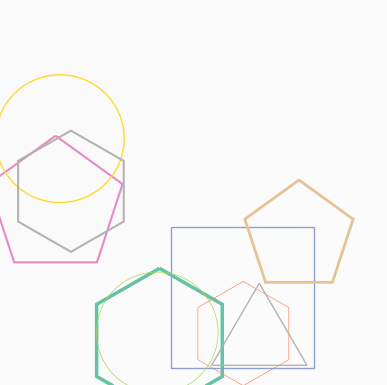[{"shape": "hexagon", "thickness": 2.5, "radius": 0.94, "center": [0.411, 0.116]}, {"shape": "hexagon", "thickness": 0.5, "radius": 0.68, "center": [0.628, 0.134]}, {"shape": "square", "thickness": 1, "radius": 0.92, "center": [0.626, 0.227]}, {"shape": "pentagon", "thickness": 1.5, "radius": 0.91, "center": [0.143, 0.466]}, {"shape": "circle", "thickness": 0.5, "radius": 0.78, "center": [0.406, 0.136]}, {"shape": "circle", "thickness": 1, "radius": 0.83, "center": [0.155, 0.64]}, {"shape": "pentagon", "thickness": 2, "radius": 0.73, "center": [0.772, 0.386]}, {"shape": "triangle", "thickness": 1, "radius": 0.71, "center": [0.669, 0.122]}, {"shape": "hexagon", "thickness": 1.5, "radius": 0.79, "center": [0.183, 0.503]}]